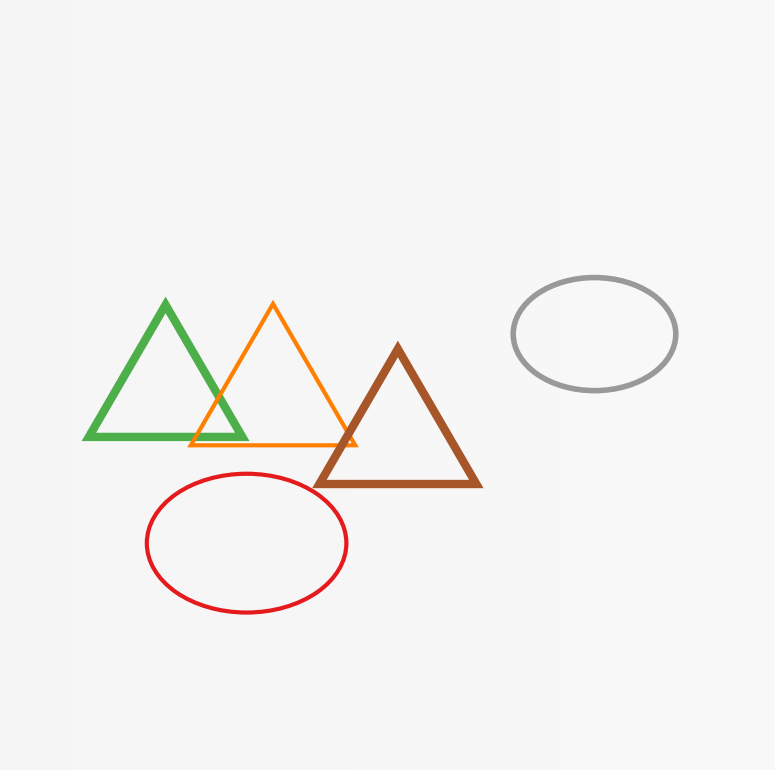[{"shape": "oval", "thickness": 1.5, "radius": 0.64, "center": [0.318, 0.295]}, {"shape": "triangle", "thickness": 3, "radius": 0.57, "center": [0.214, 0.49]}, {"shape": "triangle", "thickness": 1.5, "radius": 0.61, "center": [0.352, 0.483]}, {"shape": "triangle", "thickness": 3, "radius": 0.58, "center": [0.513, 0.43]}, {"shape": "oval", "thickness": 2, "radius": 0.52, "center": [0.767, 0.566]}]